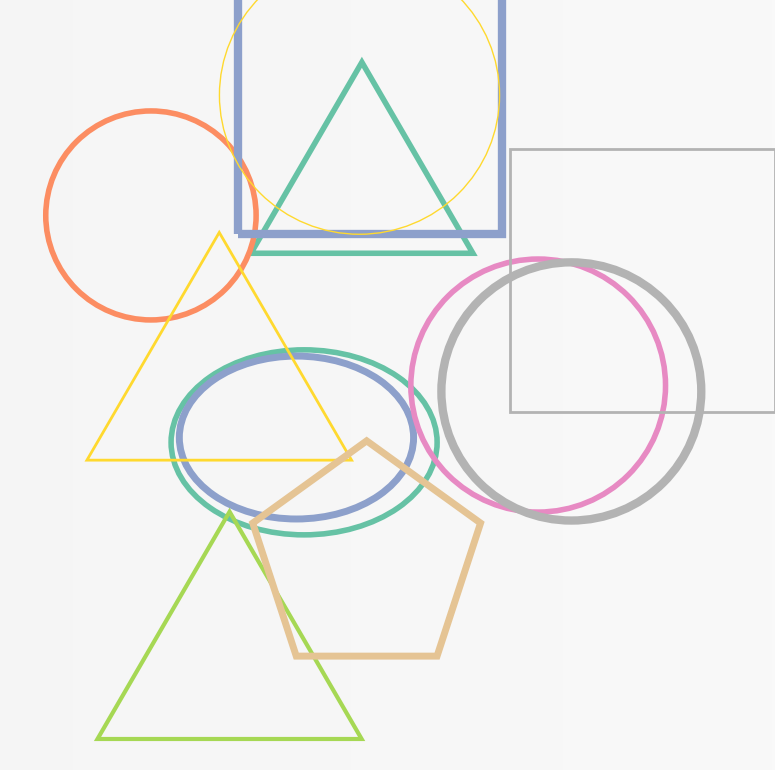[{"shape": "oval", "thickness": 2, "radius": 0.86, "center": [0.392, 0.426]}, {"shape": "triangle", "thickness": 2, "radius": 0.83, "center": [0.467, 0.754]}, {"shape": "circle", "thickness": 2, "radius": 0.68, "center": [0.195, 0.72]}, {"shape": "square", "thickness": 3, "radius": 0.85, "center": [0.477, 0.866]}, {"shape": "oval", "thickness": 2.5, "radius": 0.76, "center": [0.383, 0.432]}, {"shape": "circle", "thickness": 2, "radius": 0.82, "center": [0.694, 0.499]}, {"shape": "triangle", "thickness": 1.5, "radius": 0.98, "center": [0.296, 0.139]}, {"shape": "triangle", "thickness": 1, "radius": 0.99, "center": [0.283, 0.501]}, {"shape": "circle", "thickness": 0.5, "radius": 0.9, "center": [0.464, 0.876]}, {"shape": "pentagon", "thickness": 2.5, "radius": 0.77, "center": [0.473, 0.273]}, {"shape": "circle", "thickness": 3, "radius": 0.84, "center": [0.737, 0.492]}, {"shape": "square", "thickness": 1, "radius": 0.86, "center": [0.829, 0.636]}]